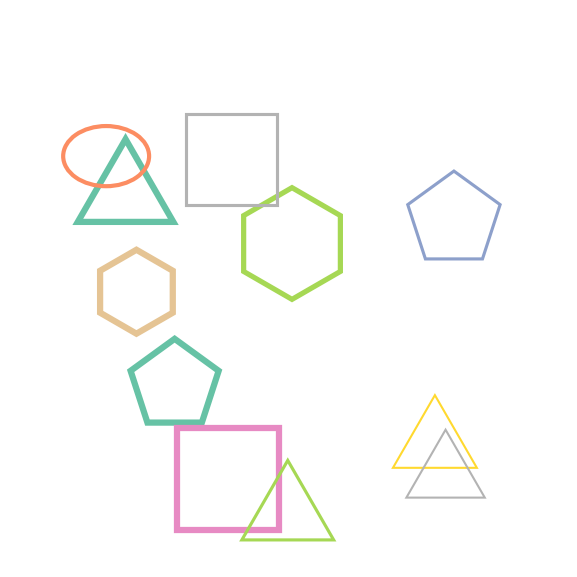[{"shape": "pentagon", "thickness": 3, "radius": 0.4, "center": [0.302, 0.332]}, {"shape": "triangle", "thickness": 3, "radius": 0.48, "center": [0.217, 0.663]}, {"shape": "oval", "thickness": 2, "radius": 0.37, "center": [0.184, 0.729]}, {"shape": "pentagon", "thickness": 1.5, "radius": 0.42, "center": [0.786, 0.619]}, {"shape": "square", "thickness": 3, "radius": 0.44, "center": [0.395, 0.17]}, {"shape": "triangle", "thickness": 1.5, "radius": 0.46, "center": [0.498, 0.11]}, {"shape": "hexagon", "thickness": 2.5, "radius": 0.48, "center": [0.506, 0.577]}, {"shape": "triangle", "thickness": 1, "radius": 0.42, "center": [0.753, 0.231]}, {"shape": "hexagon", "thickness": 3, "radius": 0.36, "center": [0.236, 0.494]}, {"shape": "triangle", "thickness": 1, "radius": 0.39, "center": [0.772, 0.177]}, {"shape": "square", "thickness": 1.5, "radius": 0.4, "center": [0.401, 0.723]}]